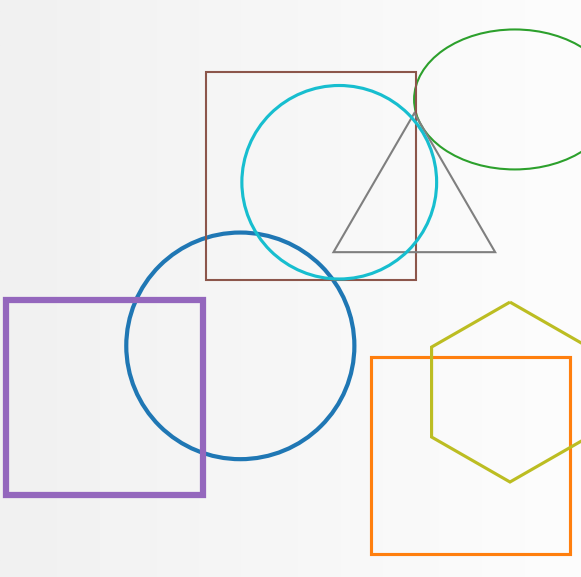[{"shape": "circle", "thickness": 2, "radius": 0.98, "center": [0.413, 0.4]}, {"shape": "square", "thickness": 1.5, "radius": 0.85, "center": [0.809, 0.21]}, {"shape": "oval", "thickness": 1, "radius": 0.87, "center": [0.886, 0.827]}, {"shape": "square", "thickness": 3, "radius": 0.84, "center": [0.18, 0.311]}, {"shape": "square", "thickness": 1, "radius": 0.9, "center": [0.535, 0.694]}, {"shape": "triangle", "thickness": 1, "radius": 0.8, "center": [0.713, 0.643]}, {"shape": "hexagon", "thickness": 1.5, "radius": 0.78, "center": [0.877, 0.32]}, {"shape": "circle", "thickness": 1.5, "radius": 0.84, "center": [0.584, 0.684]}]